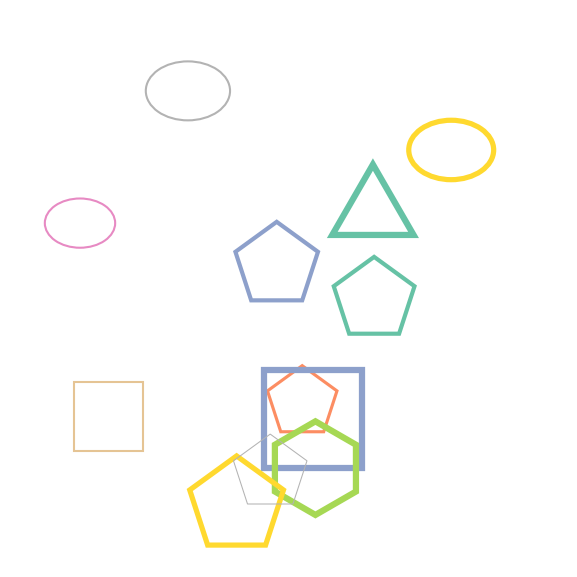[{"shape": "pentagon", "thickness": 2, "radius": 0.37, "center": [0.648, 0.481]}, {"shape": "triangle", "thickness": 3, "radius": 0.41, "center": [0.646, 0.633]}, {"shape": "pentagon", "thickness": 1.5, "radius": 0.32, "center": [0.523, 0.303]}, {"shape": "square", "thickness": 3, "radius": 0.43, "center": [0.542, 0.274]}, {"shape": "pentagon", "thickness": 2, "radius": 0.38, "center": [0.479, 0.54]}, {"shape": "oval", "thickness": 1, "radius": 0.3, "center": [0.139, 0.613]}, {"shape": "hexagon", "thickness": 3, "radius": 0.41, "center": [0.546, 0.189]}, {"shape": "oval", "thickness": 2.5, "radius": 0.37, "center": [0.781, 0.739]}, {"shape": "pentagon", "thickness": 2.5, "radius": 0.43, "center": [0.41, 0.124]}, {"shape": "square", "thickness": 1, "radius": 0.3, "center": [0.188, 0.278]}, {"shape": "oval", "thickness": 1, "radius": 0.36, "center": [0.325, 0.842]}, {"shape": "pentagon", "thickness": 0.5, "radius": 0.33, "center": [0.468, 0.181]}]